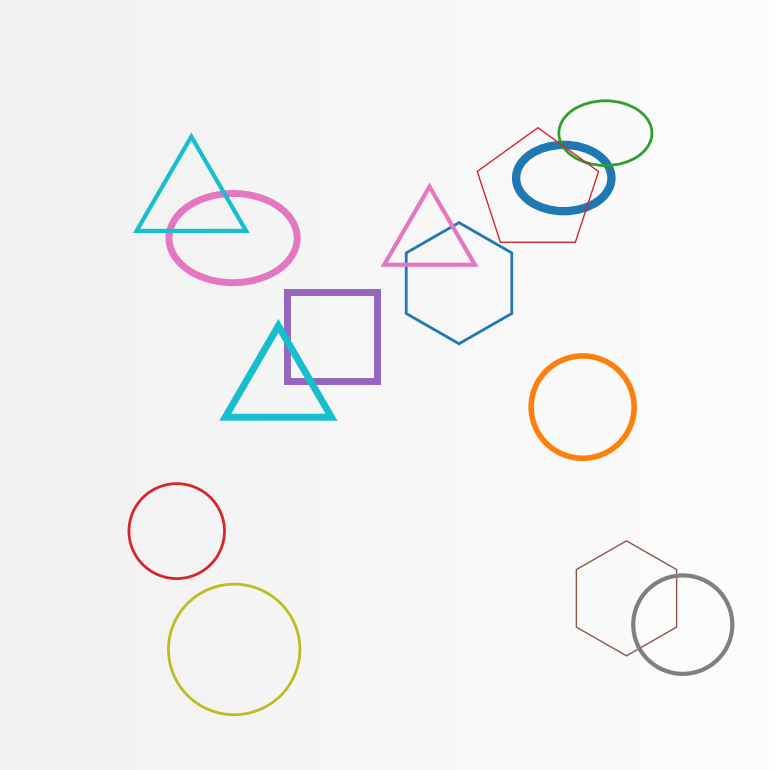[{"shape": "hexagon", "thickness": 1, "radius": 0.39, "center": [0.592, 0.632]}, {"shape": "oval", "thickness": 3, "radius": 0.31, "center": [0.727, 0.769]}, {"shape": "circle", "thickness": 2, "radius": 0.33, "center": [0.752, 0.471]}, {"shape": "oval", "thickness": 1, "radius": 0.3, "center": [0.781, 0.827]}, {"shape": "pentagon", "thickness": 0.5, "radius": 0.41, "center": [0.694, 0.752]}, {"shape": "circle", "thickness": 1, "radius": 0.31, "center": [0.228, 0.31]}, {"shape": "square", "thickness": 2.5, "radius": 0.29, "center": [0.429, 0.564]}, {"shape": "hexagon", "thickness": 0.5, "radius": 0.37, "center": [0.808, 0.223]}, {"shape": "oval", "thickness": 2.5, "radius": 0.41, "center": [0.301, 0.691]}, {"shape": "triangle", "thickness": 1.5, "radius": 0.34, "center": [0.554, 0.69]}, {"shape": "circle", "thickness": 1.5, "radius": 0.32, "center": [0.881, 0.189]}, {"shape": "circle", "thickness": 1, "radius": 0.42, "center": [0.302, 0.157]}, {"shape": "triangle", "thickness": 1.5, "radius": 0.41, "center": [0.247, 0.741]}, {"shape": "triangle", "thickness": 2.5, "radius": 0.4, "center": [0.359, 0.498]}]